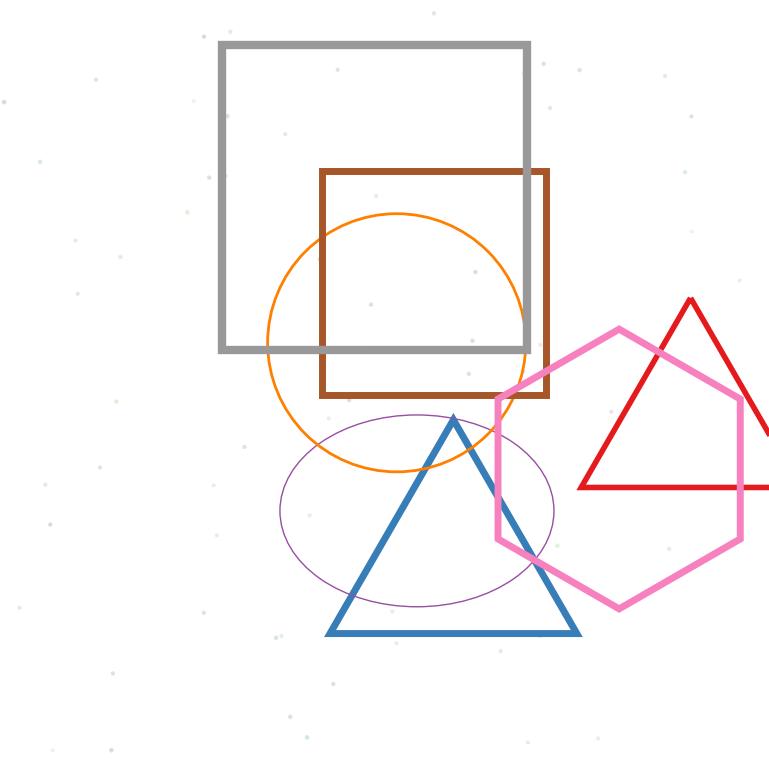[{"shape": "triangle", "thickness": 2, "radius": 0.82, "center": [0.897, 0.449]}, {"shape": "triangle", "thickness": 2.5, "radius": 0.93, "center": [0.589, 0.27]}, {"shape": "oval", "thickness": 0.5, "radius": 0.89, "center": [0.542, 0.337]}, {"shape": "circle", "thickness": 1, "radius": 0.84, "center": [0.515, 0.555]}, {"shape": "square", "thickness": 2.5, "radius": 0.73, "center": [0.563, 0.633]}, {"shape": "hexagon", "thickness": 2.5, "radius": 0.91, "center": [0.804, 0.391]}, {"shape": "square", "thickness": 3, "radius": 0.99, "center": [0.487, 0.744]}]